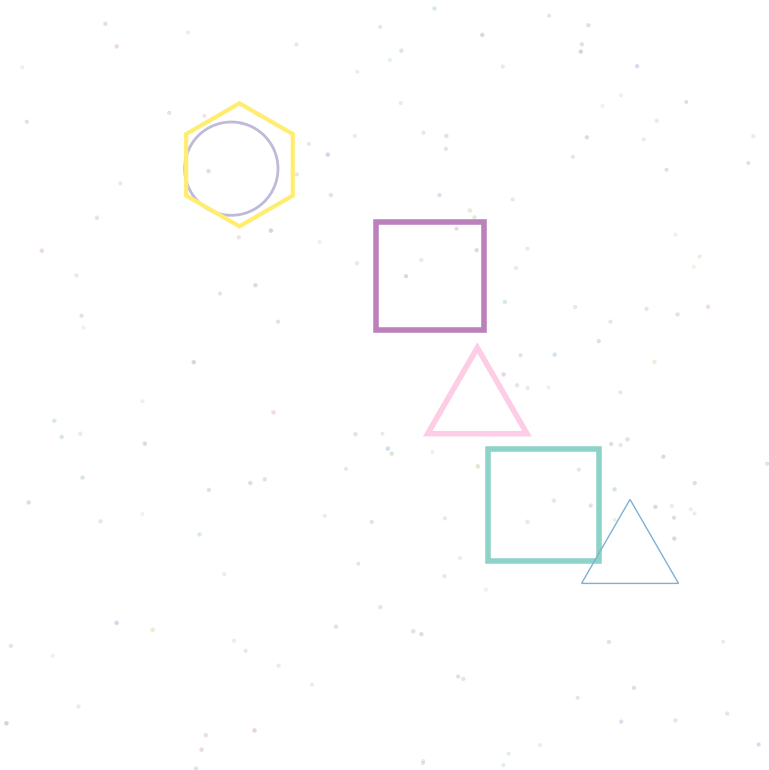[{"shape": "square", "thickness": 2, "radius": 0.36, "center": [0.706, 0.344]}, {"shape": "circle", "thickness": 1, "radius": 0.3, "center": [0.3, 0.781]}, {"shape": "triangle", "thickness": 0.5, "radius": 0.36, "center": [0.818, 0.279]}, {"shape": "triangle", "thickness": 2, "radius": 0.37, "center": [0.62, 0.474]}, {"shape": "square", "thickness": 2, "radius": 0.35, "center": [0.558, 0.641]}, {"shape": "hexagon", "thickness": 1.5, "radius": 0.4, "center": [0.311, 0.786]}]